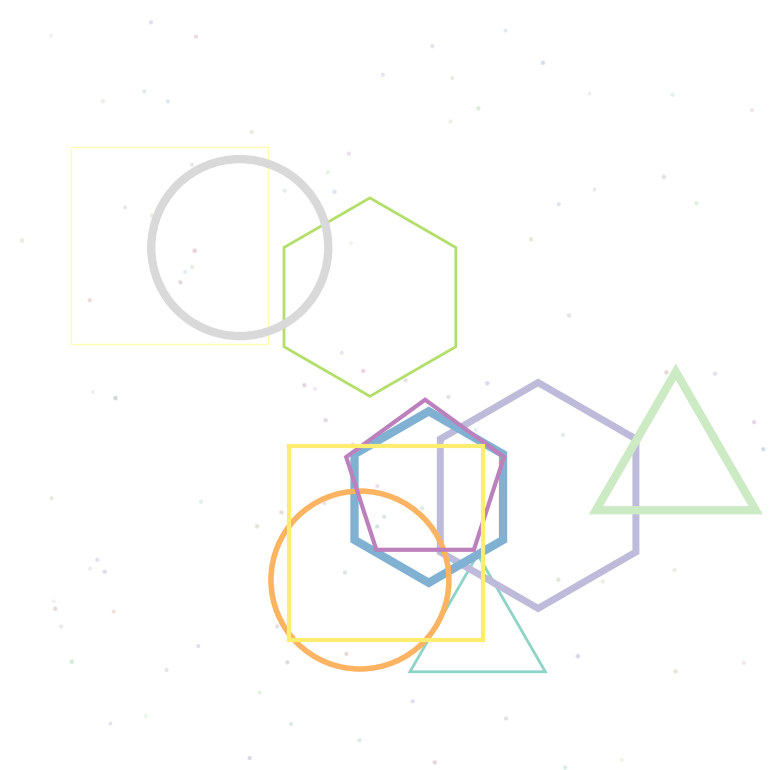[{"shape": "triangle", "thickness": 1, "radius": 0.51, "center": [0.62, 0.178]}, {"shape": "square", "thickness": 0.5, "radius": 0.64, "center": [0.22, 0.682]}, {"shape": "hexagon", "thickness": 2.5, "radius": 0.73, "center": [0.699, 0.356]}, {"shape": "hexagon", "thickness": 3, "radius": 0.56, "center": [0.557, 0.354]}, {"shape": "circle", "thickness": 2, "radius": 0.58, "center": [0.467, 0.247]}, {"shape": "hexagon", "thickness": 1, "radius": 0.64, "center": [0.48, 0.614]}, {"shape": "circle", "thickness": 3, "radius": 0.57, "center": [0.311, 0.678]}, {"shape": "pentagon", "thickness": 1.5, "radius": 0.54, "center": [0.552, 0.373]}, {"shape": "triangle", "thickness": 3, "radius": 0.6, "center": [0.878, 0.397]}, {"shape": "square", "thickness": 1.5, "radius": 0.63, "center": [0.501, 0.295]}]